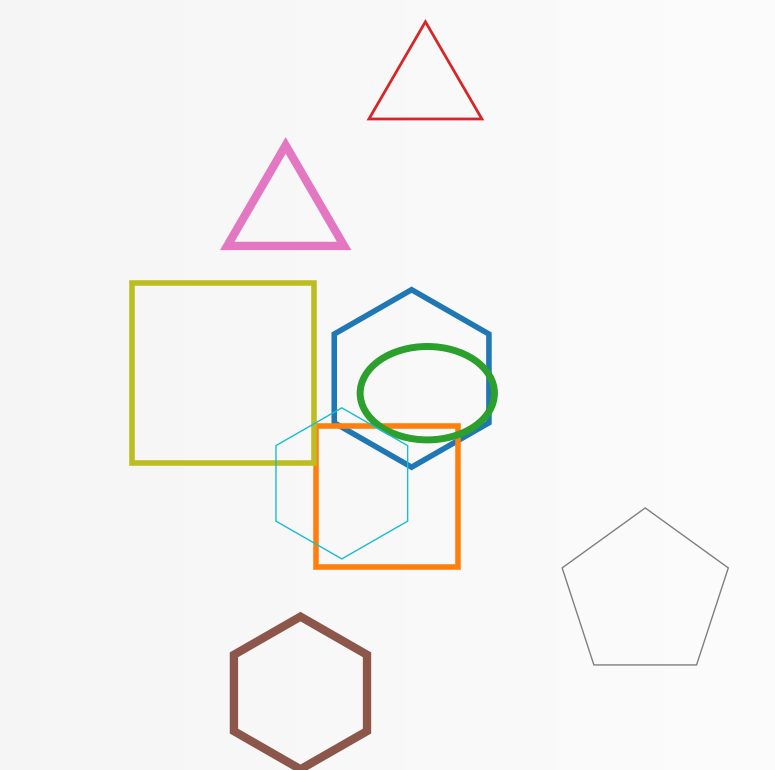[{"shape": "hexagon", "thickness": 2, "radius": 0.58, "center": [0.531, 0.509]}, {"shape": "square", "thickness": 2, "radius": 0.46, "center": [0.499, 0.355]}, {"shape": "oval", "thickness": 2.5, "radius": 0.43, "center": [0.551, 0.489]}, {"shape": "triangle", "thickness": 1, "radius": 0.42, "center": [0.549, 0.888]}, {"shape": "hexagon", "thickness": 3, "radius": 0.5, "center": [0.388, 0.1]}, {"shape": "triangle", "thickness": 3, "radius": 0.44, "center": [0.369, 0.724]}, {"shape": "pentagon", "thickness": 0.5, "radius": 0.56, "center": [0.833, 0.228]}, {"shape": "square", "thickness": 2, "radius": 0.59, "center": [0.288, 0.515]}, {"shape": "hexagon", "thickness": 0.5, "radius": 0.49, "center": [0.441, 0.372]}]